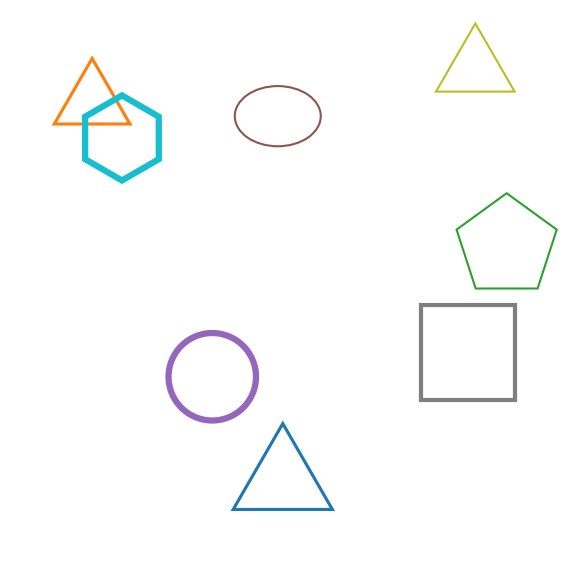[{"shape": "triangle", "thickness": 1.5, "radius": 0.5, "center": [0.49, 0.167]}, {"shape": "triangle", "thickness": 1.5, "radius": 0.38, "center": [0.16, 0.822]}, {"shape": "pentagon", "thickness": 1, "radius": 0.46, "center": [0.877, 0.573]}, {"shape": "circle", "thickness": 3, "radius": 0.38, "center": [0.368, 0.347]}, {"shape": "oval", "thickness": 1, "radius": 0.37, "center": [0.481, 0.798]}, {"shape": "square", "thickness": 2, "radius": 0.41, "center": [0.811, 0.389]}, {"shape": "triangle", "thickness": 1, "radius": 0.39, "center": [0.823, 0.88]}, {"shape": "hexagon", "thickness": 3, "radius": 0.37, "center": [0.211, 0.76]}]